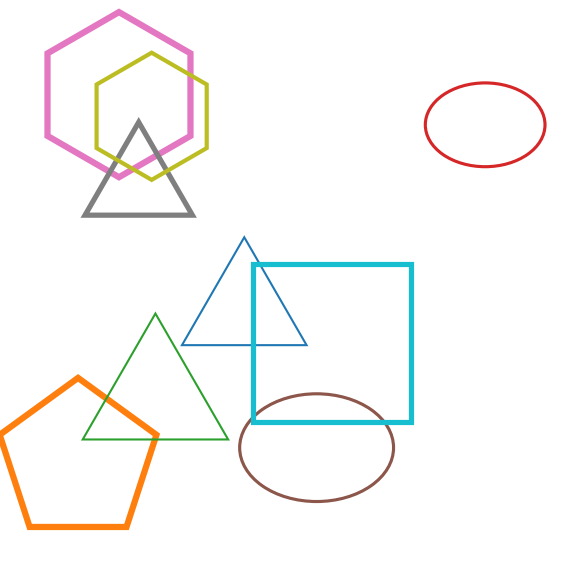[{"shape": "triangle", "thickness": 1, "radius": 0.62, "center": [0.423, 0.464]}, {"shape": "pentagon", "thickness": 3, "radius": 0.71, "center": [0.135, 0.202]}, {"shape": "triangle", "thickness": 1, "radius": 0.73, "center": [0.269, 0.311]}, {"shape": "oval", "thickness": 1.5, "radius": 0.52, "center": [0.84, 0.783]}, {"shape": "oval", "thickness": 1.5, "radius": 0.67, "center": [0.548, 0.224]}, {"shape": "hexagon", "thickness": 3, "radius": 0.71, "center": [0.206, 0.835]}, {"shape": "triangle", "thickness": 2.5, "radius": 0.54, "center": [0.24, 0.68]}, {"shape": "hexagon", "thickness": 2, "radius": 0.55, "center": [0.263, 0.798]}, {"shape": "square", "thickness": 2.5, "radius": 0.68, "center": [0.575, 0.405]}]